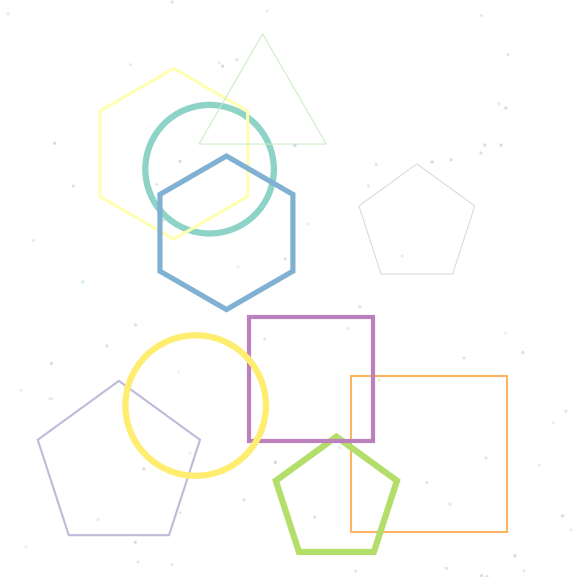[{"shape": "circle", "thickness": 3, "radius": 0.56, "center": [0.363, 0.706]}, {"shape": "hexagon", "thickness": 1.5, "radius": 0.74, "center": [0.301, 0.733]}, {"shape": "pentagon", "thickness": 1, "radius": 0.74, "center": [0.206, 0.192]}, {"shape": "hexagon", "thickness": 2.5, "radius": 0.66, "center": [0.392, 0.596]}, {"shape": "square", "thickness": 1, "radius": 0.68, "center": [0.743, 0.213]}, {"shape": "pentagon", "thickness": 3, "radius": 0.55, "center": [0.583, 0.133]}, {"shape": "pentagon", "thickness": 0.5, "radius": 0.53, "center": [0.722, 0.61]}, {"shape": "square", "thickness": 2, "radius": 0.54, "center": [0.539, 0.343]}, {"shape": "triangle", "thickness": 0.5, "radius": 0.64, "center": [0.455, 0.813]}, {"shape": "circle", "thickness": 3, "radius": 0.61, "center": [0.339, 0.297]}]